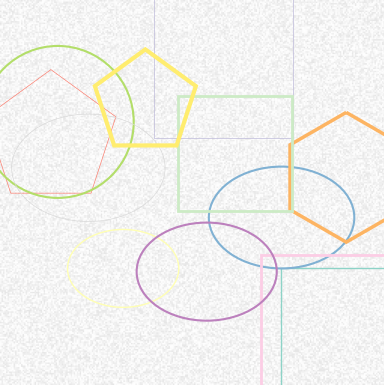[{"shape": "square", "thickness": 1, "radius": 0.79, "center": [0.888, 0.146]}, {"shape": "oval", "thickness": 1, "radius": 0.72, "center": [0.32, 0.303]}, {"shape": "square", "thickness": 0.5, "radius": 0.9, "center": [0.58, 0.823]}, {"shape": "pentagon", "thickness": 0.5, "radius": 0.89, "center": [0.132, 0.642]}, {"shape": "oval", "thickness": 1.5, "radius": 0.94, "center": [0.731, 0.435]}, {"shape": "hexagon", "thickness": 2.5, "radius": 0.84, "center": [0.899, 0.54]}, {"shape": "circle", "thickness": 1.5, "radius": 0.99, "center": [0.15, 0.683]}, {"shape": "square", "thickness": 2, "radius": 0.89, "center": [0.857, 0.158]}, {"shape": "oval", "thickness": 0.5, "radius": 1.0, "center": [0.229, 0.564]}, {"shape": "oval", "thickness": 1.5, "radius": 0.91, "center": [0.537, 0.294]}, {"shape": "square", "thickness": 2, "radius": 0.74, "center": [0.61, 0.602]}, {"shape": "pentagon", "thickness": 3, "radius": 0.69, "center": [0.378, 0.734]}]